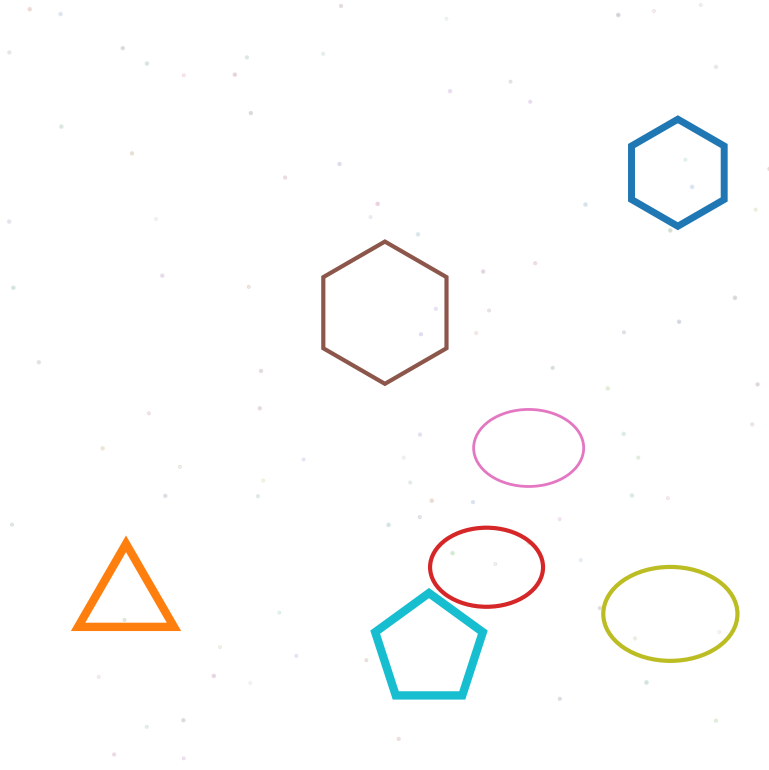[{"shape": "hexagon", "thickness": 2.5, "radius": 0.35, "center": [0.88, 0.776]}, {"shape": "triangle", "thickness": 3, "radius": 0.36, "center": [0.164, 0.222]}, {"shape": "oval", "thickness": 1.5, "radius": 0.37, "center": [0.632, 0.263]}, {"shape": "hexagon", "thickness": 1.5, "radius": 0.46, "center": [0.5, 0.594]}, {"shape": "oval", "thickness": 1, "radius": 0.36, "center": [0.687, 0.418]}, {"shape": "oval", "thickness": 1.5, "radius": 0.44, "center": [0.871, 0.203]}, {"shape": "pentagon", "thickness": 3, "radius": 0.37, "center": [0.557, 0.156]}]